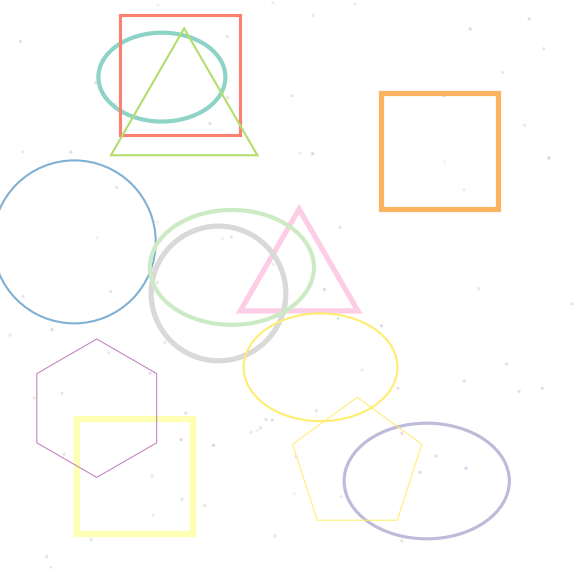[{"shape": "oval", "thickness": 2, "radius": 0.55, "center": [0.28, 0.866]}, {"shape": "square", "thickness": 3, "radius": 0.5, "center": [0.234, 0.174]}, {"shape": "oval", "thickness": 1.5, "radius": 0.72, "center": [0.739, 0.166]}, {"shape": "square", "thickness": 1.5, "radius": 0.52, "center": [0.312, 0.87]}, {"shape": "circle", "thickness": 1, "radius": 0.71, "center": [0.129, 0.58]}, {"shape": "square", "thickness": 2.5, "radius": 0.5, "center": [0.761, 0.738]}, {"shape": "triangle", "thickness": 1, "radius": 0.73, "center": [0.319, 0.804]}, {"shape": "triangle", "thickness": 2.5, "radius": 0.59, "center": [0.518, 0.52]}, {"shape": "circle", "thickness": 2.5, "radius": 0.58, "center": [0.378, 0.491]}, {"shape": "hexagon", "thickness": 0.5, "radius": 0.6, "center": [0.168, 0.292]}, {"shape": "oval", "thickness": 2, "radius": 0.71, "center": [0.402, 0.536]}, {"shape": "oval", "thickness": 1, "radius": 0.67, "center": [0.555, 0.363]}, {"shape": "pentagon", "thickness": 0.5, "radius": 0.59, "center": [0.619, 0.194]}]